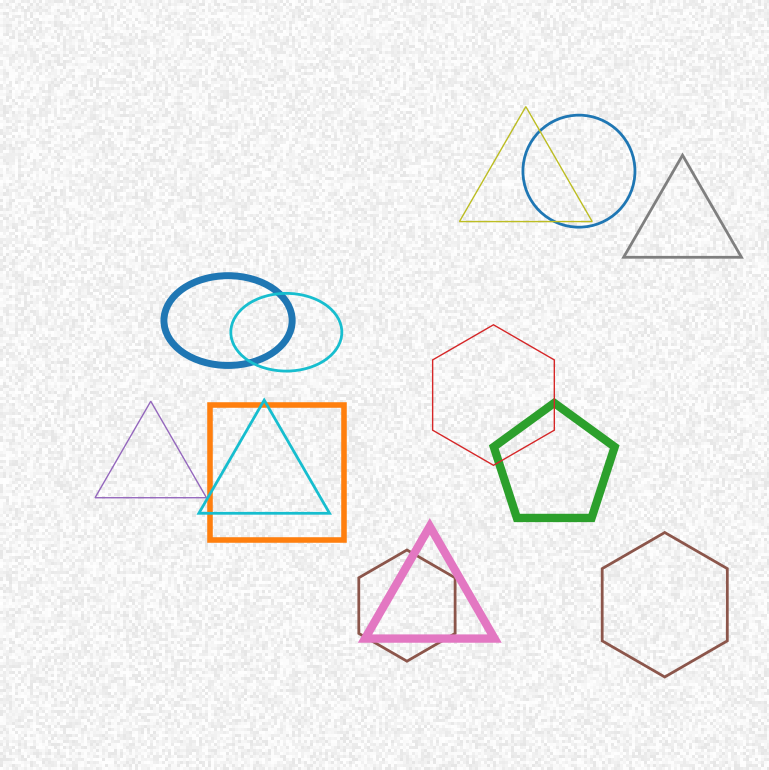[{"shape": "oval", "thickness": 2.5, "radius": 0.42, "center": [0.296, 0.584]}, {"shape": "circle", "thickness": 1, "radius": 0.36, "center": [0.752, 0.778]}, {"shape": "square", "thickness": 2, "radius": 0.44, "center": [0.36, 0.386]}, {"shape": "pentagon", "thickness": 3, "radius": 0.41, "center": [0.72, 0.394]}, {"shape": "hexagon", "thickness": 0.5, "radius": 0.46, "center": [0.641, 0.487]}, {"shape": "triangle", "thickness": 0.5, "radius": 0.42, "center": [0.196, 0.395]}, {"shape": "hexagon", "thickness": 1, "radius": 0.36, "center": [0.529, 0.214]}, {"shape": "hexagon", "thickness": 1, "radius": 0.47, "center": [0.863, 0.215]}, {"shape": "triangle", "thickness": 3, "radius": 0.49, "center": [0.558, 0.219]}, {"shape": "triangle", "thickness": 1, "radius": 0.44, "center": [0.886, 0.71]}, {"shape": "triangle", "thickness": 0.5, "radius": 0.5, "center": [0.683, 0.762]}, {"shape": "triangle", "thickness": 1, "radius": 0.49, "center": [0.343, 0.382]}, {"shape": "oval", "thickness": 1, "radius": 0.36, "center": [0.372, 0.569]}]